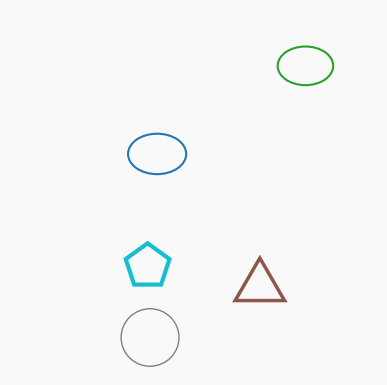[{"shape": "oval", "thickness": 1.5, "radius": 0.38, "center": [0.406, 0.6]}, {"shape": "oval", "thickness": 1.5, "radius": 0.36, "center": [0.788, 0.829]}, {"shape": "triangle", "thickness": 2.5, "radius": 0.37, "center": [0.671, 0.256]}, {"shape": "circle", "thickness": 1, "radius": 0.37, "center": [0.387, 0.123]}, {"shape": "pentagon", "thickness": 3, "radius": 0.3, "center": [0.381, 0.309]}]